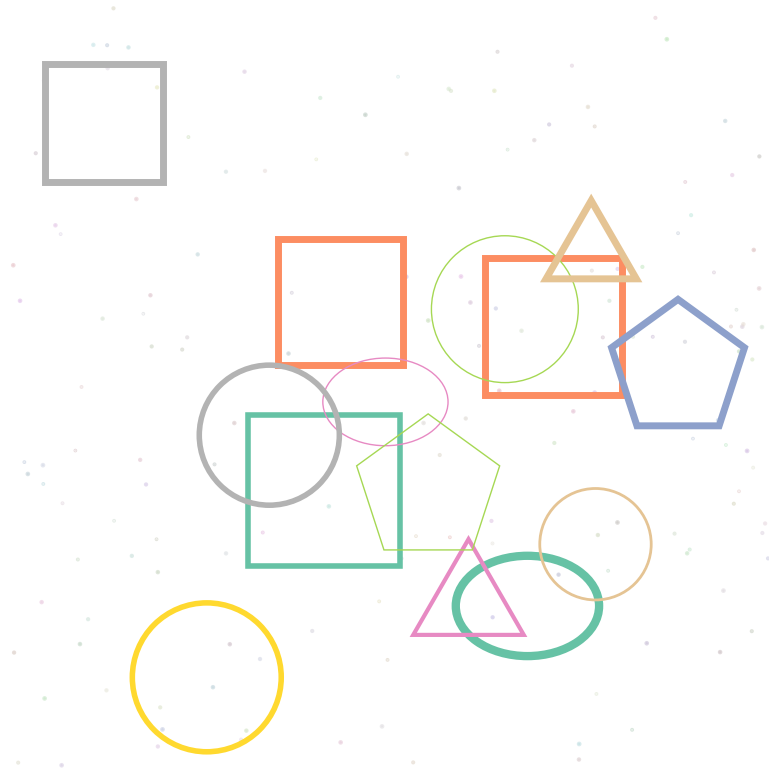[{"shape": "oval", "thickness": 3, "radius": 0.47, "center": [0.685, 0.213]}, {"shape": "square", "thickness": 2, "radius": 0.49, "center": [0.421, 0.363]}, {"shape": "square", "thickness": 2.5, "radius": 0.44, "center": [0.719, 0.576]}, {"shape": "square", "thickness": 2.5, "radius": 0.41, "center": [0.442, 0.608]}, {"shape": "pentagon", "thickness": 2.5, "radius": 0.45, "center": [0.881, 0.52]}, {"shape": "oval", "thickness": 0.5, "radius": 0.41, "center": [0.501, 0.478]}, {"shape": "triangle", "thickness": 1.5, "radius": 0.41, "center": [0.608, 0.217]}, {"shape": "pentagon", "thickness": 0.5, "radius": 0.49, "center": [0.556, 0.365]}, {"shape": "circle", "thickness": 0.5, "radius": 0.48, "center": [0.656, 0.598]}, {"shape": "circle", "thickness": 2, "radius": 0.48, "center": [0.269, 0.12]}, {"shape": "triangle", "thickness": 2.5, "radius": 0.34, "center": [0.768, 0.672]}, {"shape": "circle", "thickness": 1, "radius": 0.36, "center": [0.773, 0.293]}, {"shape": "circle", "thickness": 2, "radius": 0.45, "center": [0.35, 0.435]}, {"shape": "square", "thickness": 2.5, "radius": 0.38, "center": [0.135, 0.84]}]